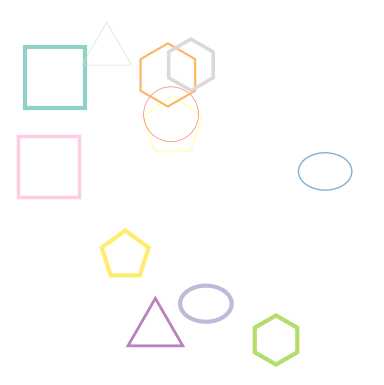[{"shape": "square", "thickness": 3, "radius": 0.39, "center": [0.143, 0.799]}, {"shape": "pentagon", "thickness": 1, "radius": 0.4, "center": [0.448, 0.672]}, {"shape": "oval", "thickness": 3, "radius": 0.33, "center": [0.535, 0.211]}, {"shape": "circle", "thickness": 0.5, "radius": 0.36, "center": [0.444, 0.703]}, {"shape": "oval", "thickness": 1, "radius": 0.35, "center": [0.845, 0.555]}, {"shape": "hexagon", "thickness": 1.5, "radius": 0.41, "center": [0.436, 0.805]}, {"shape": "hexagon", "thickness": 3, "radius": 0.32, "center": [0.717, 0.117]}, {"shape": "square", "thickness": 2.5, "radius": 0.4, "center": [0.126, 0.567]}, {"shape": "hexagon", "thickness": 2.5, "radius": 0.33, "center": [0.496, 0.832]}, {"shape": "triangle", "thickness": 2, "radius": 0.41, "center": [0.404, 0.143]}, {"shape": "triangle", "thickness": 0.5, "radius": 0.37, "center": [0.277, 0.868]}, {"shape": "pentagon", "thickness": 3, "radius": 0.32, "center": [0.325, 0.337]}]